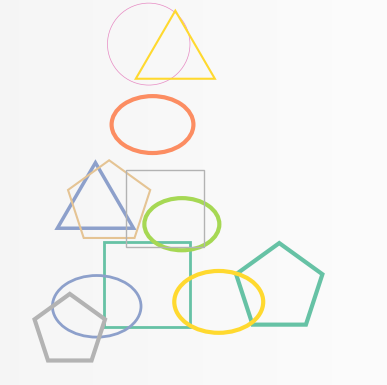[{"shape": "pentagon", "thickness": 3, "radius": 0.59, "center": [0.721, 0.252]}, {"shape": "square", "thickness": 2, "radius": 0.55, "center": [0.379, 0.261]}, {"shape": "oval", "thickness": 3, "radius": 0.53, "center": [0.394, 0.676]}, {"shape": "triangle", "thickness": 2.5, "radius": 0.57, "center": [0.246, 0.464]}, {"shape": "oval", "thickness": 2, "radius": 0.57, "center": [0.25, 0.204]}, {"shape": "circle", "thickness": 0.5, "radius": 0.53, "center": [0.384, 0.885]}, {"shape": "oval", "thickness": 3, "radius": 0.48, "center": [0.469, 0.418]}, {"shape": "triangle", "thickness": 1.5, "radius": 0.59, "center": [0.452, 0.854]}, {"shape": "oval", "thickness": 3, "radius": 0.57, "center": [0.565, 0.216]}, {"shape": "pentagon", "thickness": 1.5, "radius": 0.56, "center": [0.282, 0.472]}, {"shape": "pentagon", "thickness": 3, "radius": 0.48, "center": [0.18, 0.141]}, {"shape": "square", "thickness": 1, "radius": 0.51, "center": [0.426, 0.459]}]